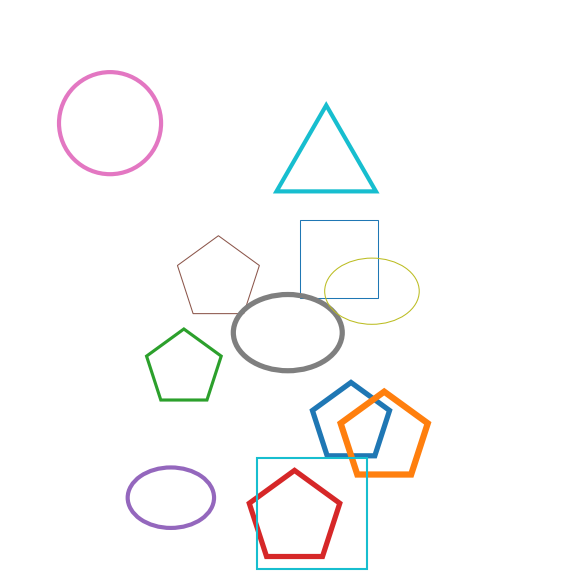[{"shape": "square", "thickness": 0.5, "radius": 0.34, "center": [0.586, 0.551]}, {"shape": "pentagon", "thickness": 2.5, "radius": 0.35, "center": [0.608, 0.267]}, {"shape": "pentagon", "thickness": 3, "radius": 0.4, "center": [0.665, 0.242]}, {"shape": "pentagon", "thickness": 1.5, "radius": 0.34, "center": [0.318, 0.361]}, {"shape": "pentagon", "thickness": 2.5, "radius": 0.41, "center": [0.51, 0.102]}, {"shape": "oval", "thickness": 2, "radius": 0.37, "center": [0.296, 0.137]}, {"shape": "pentagon", "thickness": 0.5, "radius": 0.37, "center": [0.378, 0.516]}, {"shape": "circle", "thickness": 2, "radius": 0.44, "center": [0.191, 0.786]}, {"shape": "oval", "thickness": 2.5, "radius": 0.47, "center": [0.498, 0.423]}, {"shape": "oval", "thickness": 0.5, "radius": 0.41, "center": [0.644, 0.495]}, {"shape": "triangle", "thickness": 2, "radius": 0.5, "center": [0.565, 0.717]}, {"shape": "square", "thickness": 1, "radius": 0.48, "center": [0.54, 0.11]}]